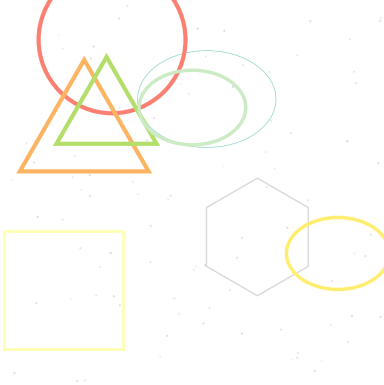[{"shape": "oval", "thickness": 0.5, "radius": 0.9, "center": [0.537, 0.743]}, {"shape": "square", "thickness": 2, "radius": 0.77, "center": [0.165, 0.246]}, {"shape": "circle", "thickness": 3, "radius": 0.95, "center": [0.291, 0.897]}, {"shape": "triangle", "thickness": 3, "radius": 0.97, "center": [0.219, 0.651]}, {"shape": "triangle", "thickness": 3, "radius": 0.75, "center": [0.277, 0.702]}, {"shape": "hexagon", "thickness": 1, "radius": 0.76, "center": [0.669, 0.385]}, {"shape": "oval", "thickness": 2.5, "radius": 0.69, "center": [0.5, 0.721]}, {"shape": "oval", "thickness": 2.5, "radius": 0.67, "center": [0.878, 0.342]}]